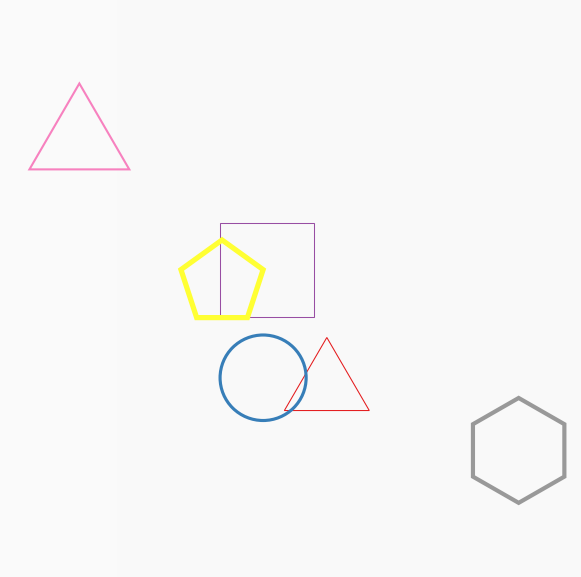[{"shape": "triangle", "thickness": 0.5, "radius": 0.42, "center": [0.562, 0.33]}, {"shape": "circle", "thickness": 1.5, "radius": 0.37, "center": [0.453, 0.345]}, {"shape": "square", "thickness": 0.5, "radius": 0.4, "center": [0.46, 0.531]}, {"shape": "pentagon", "thickness": 2.5, "radius": 0.37, "center": [0.382, 0.509]}, {"shape": "triangle", "thickness": 1, "radius": 0.5, "center": [0.137, 0.755]}, {"shape": "hexagon", "thickness": 2, "radius": 0.45, "center": [0.892, 0.219]}]